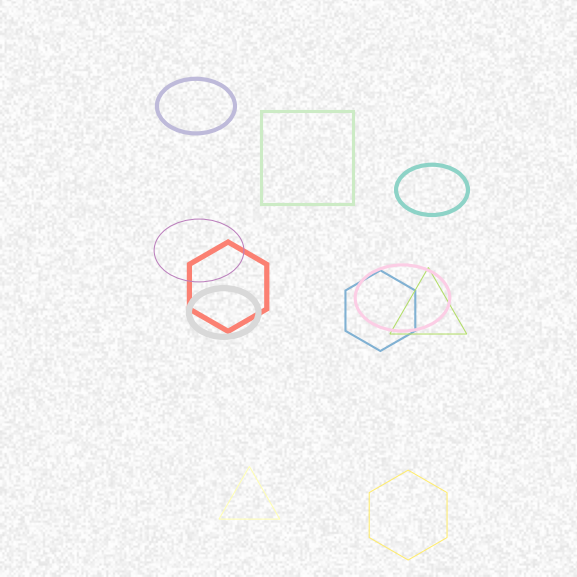[{"shape": "oval", "thickness": 2, "radius": 0.31, "center": [0.748, 0.67]}, {"shape": "triangle", "thickness": 0.5, "radius": 0.3, "center": [0.432, 0.131]}, {"shape": "oval", "thickness": 2, "radius": 0.34, "center": [0.339, 0.815]}, {"shape": "hexagon", "thickness": 2.5, "radius": 0.39, "center": [0.395, 0.503]}, {"shape": "hexagon", "thickness": 1, "radius": 0.35, "center": [0.659, 0.461]}, {"shape": "triangle", "thickness": 0.5, "radius": 0.38, "center": [0.742, 0.459]}, {"shape": "oval", "thickness": 1.5, "radius": 0.41, "center": [0.697, 0.483]}, {"shape": "oval", "thickness": 3, "radius": 0.3, "center": [0.387, 0.458]}, {"shape": "oval", "thickness": 0.5, "radius": 0.39, "center": [0.345, 0.565]}, {"shape": "square", "thickness": 1.5, "radius": 0.4, "center": [0.532, 0.727]}, {"shape": "hexagon", "thickness": 0.5, "radius": 0.39, "center": [0.707, 0.107]}]